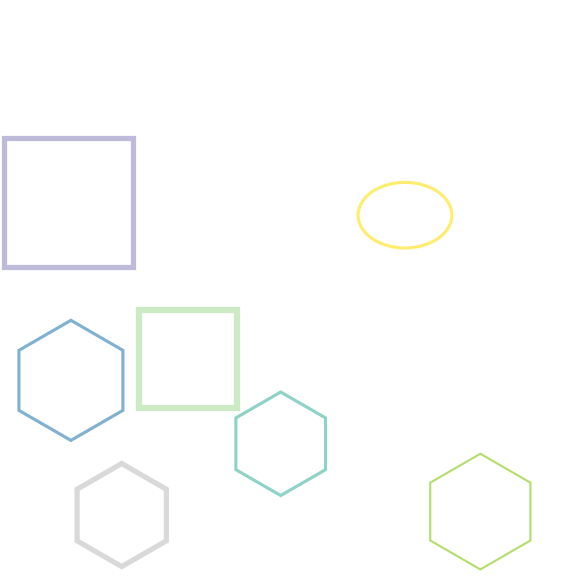[{"shape": "hexagon", "thickness": 1.5, "radius": 0.45, "center": [0.486, 0.231]}, {"shape": "square", "thickness": 2.5, "radius": 0.56, "center": [0.119, 0.649]}, {"shape": "hexagon", "thickness": 1.5, "radius": 0.52, "center": [0.123, 0.341]}, {"shape": "hexagon", "thickness": 1, "radius": 0.5, "center": [0.832, 0.113]}, {"shape": "hexagon", "thickness": 2.5, "radius": 0.45, "center": [0.211, 0.107]}, {"shape": "square", "thickness": 3, "radius": 0.42, "center": [0.325, 0.378]}, {"shape": "oval", "thickness": 1.5, "radius": 0.41, "center": [0.701, 0.627]}]